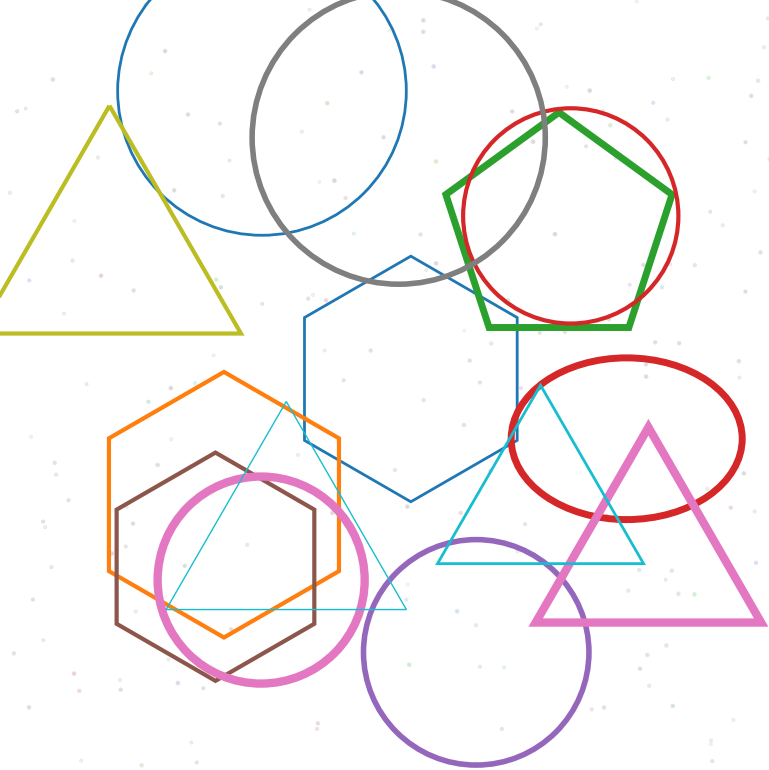[{"shape": "hexagon", "thickness": 1, "radius": 0.8, "center": [0.534, 0.508]}, {"shape": "circle", "thickness": 1, "radius": 0.94, "center": [0.34, 0.882]}, {"shape": "hexagon", "thickness": 1.5, "radius": 0.86, "center": [0.291, 0.345]}, {"shape": "pentagon", "thickness": 2.5, "radius": 0.77, "center": [0.726, 0.7]}, {"shape": "circle", "thickness": 1.5, "radius": 0.7, "center": [0.741, 0.72]}, {"shape": "oval", "thickness": 2.5, "radius": 0.75, "center": [0.814, 0.43]}, {"shape": "circle", "thickness": 2, "radius": 0.73, "center": [0.618, 0.153]}, {"shape": "hexagon", "thickness": 1.5, "radius": 0.74, "center": [0.28, 0.264]}, {"shape": "circle", "thickness": 3, "radius": 0.67, "center": [0.339, 0.247]}, {"shape": "triangle", "thickness": 3, "radius": 0.85, "center": [0.842, 0.276]}, {"shape": "circle", "thickness": 2, "radius": 0.95, "center": [0.518, 0.821]}, {"shape": "triangle", "thickness": 1.5, "radius": 0.99, "center": [0.142, 0.665]}, {"shape": "triangle", "thickness": 0.5, "radius": 0.9, "center": [0.372, 0.298]}, {"shape": "triangle", "thickness": 1, "radius": 0.77, "center": [0.702, 0.345]}]